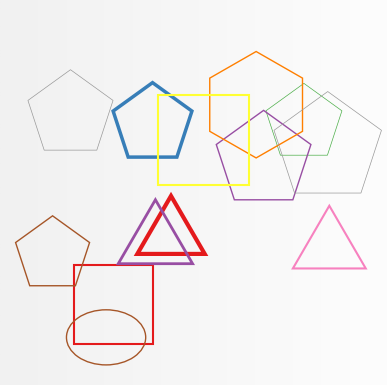[{"shape": "triangle", "thickness": 3, "radius": 0.5, "center": [0.441, 0.391]}, {"shape": "square", "thickness": 1.5, "radius": 0.51, "center": [0.294, 0.21]}, {"shape": "pentagon", "thickness": 2.5, "radius": 0.53, "center": [0.394, 0.678]}, {"shape": "pentagon", "thickness": 0.5, "radius": 0.52, "center": [0.784, 0.68]}, {"shape": "triangle", "thickness": 2, "radius": 0.55, "center": [0.401, 0.37]}, {"shape": "pentagon", "thickness": 1, "radius": 0.64, "center": [0.68, 0.585]}, {"shape": "hexagon", "thickness": 1, "radius": 0.69, "center": [0.661, 0.728]}, {"shape": "square", "thickness": 1.5, "radius": 0.58, "center": [0.524, 0.637]}, {"shape": "oval", "thickness": 1, "radius": 0.51, "center": [0.274, 0.124]}, {"shape": "pentagon", "thickness": 1, "radius": 0.5, "center": [0.136, 0.339]}, {"shape": "triangle", "thickness": 1.5, "radius": 0.54, "center": [0.85, 0.357]}, {"shape": "pentagon", "thickness": 0.5, "radius": 0.73, "center": [0.846, 0.616]}, {"shape": "pentagon", "thickness": 0.5, "radius": 0.58, "center": [0.182, 0.703]}]